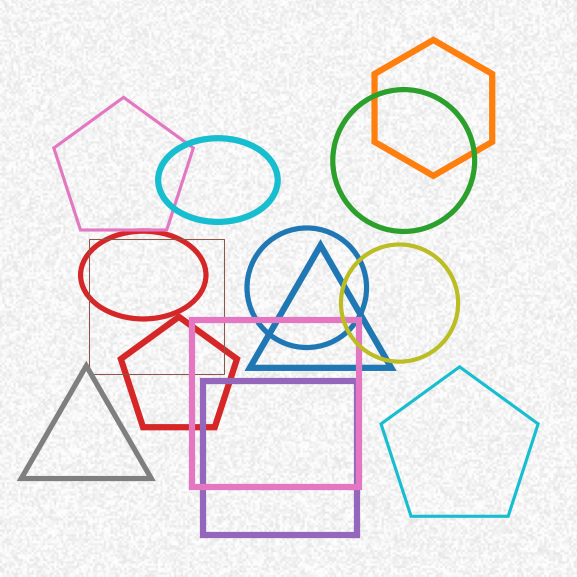[{"shape": "circle", "thickness": 2.5, "radius": 0.52, "center": [0.531, 0.501]}, {"shape": "triangle", "thickness": 3, "radius": 0.71, "center": [0.555, 0.433]}, {"shape": "hexagon", "thickness": 3, "radius": 0.59, "center": [0.75, 0.812]}, {"shape": "circle", "thickness": 2.5, "radius": 0.61, "center": [0.699, 0.721]}, {"shape": "oval", "thickness": 2.5, "radius": 0.54, "center": [0.248, 0.523]}, {"shape": "pentagon", "thickness": 3, "radius": 0.53, "center": [0.31, 0.345]}, {"shape": "square", "thickness": 3, "radius": 0.67, "center": [0.485, 0.206]}, {"shape": "square", "thickness": 0.5, "radius": 0.58, "center": [0.271, 0.469]}, {"shape": "square", "thickness": 3, "radius": 0.72, "center": [0.477, 0.3]}, {"shape": "pentagon", "thickness": 1.5, "radius": 0.63, "center": [0.214, 0.704]}, {"shape": "triangle", "thickness": 2.5, "radius": 0.65, "center": [0.149, 0.236]}, {"shape": "circle", "thickness": 2, "radius": 0.51, "center": [0.692, 0.474]}, {"shape": "oval", "thickness": 3, "radius": 0.52, "center": [0.377, 0.687]}, {"shape": "pentagon", "thickness": 1.5, "radius": 0.72, "center": [0.796, 0.221]}]